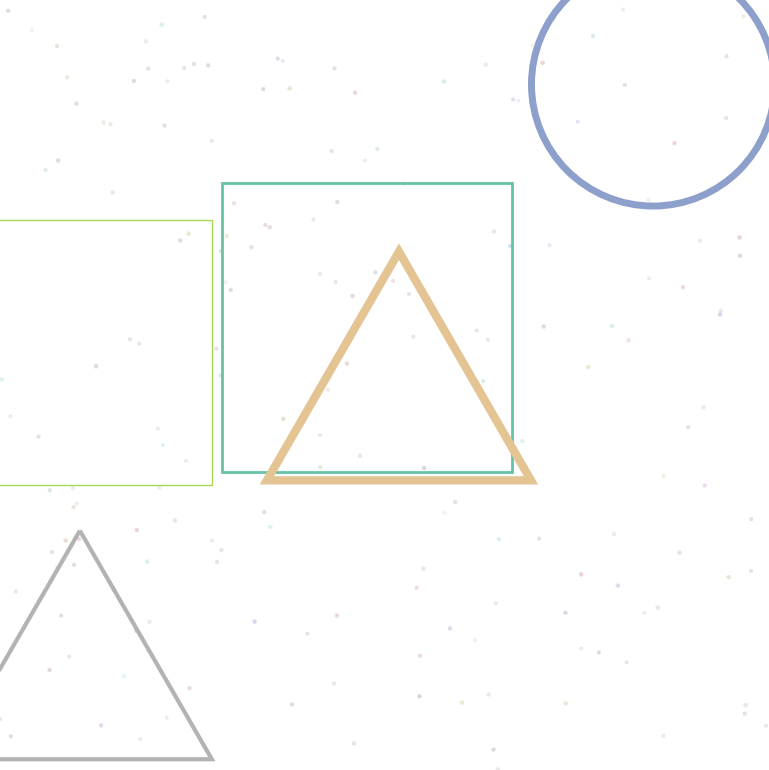[{"shape": "square", "thickness": 1, "radius": 0.94, "center": [0.476, 0.575]}, {"shape": "circle", "thickness": 2.5, "radius": 0.79, "center": [0.848, 0.89]}, {"shape": "square", "thickness": 0.5, "radius": 0.86, "center": [0.103, 0.543]}, {"shape": "triangle", "thickness": 3, "radius": 0.99, "center": [0.518, 0.475]}, {"shape": "triangle", "thickness": 1.5, "radius": 0.99, "center": [0.104, 0.113]}]